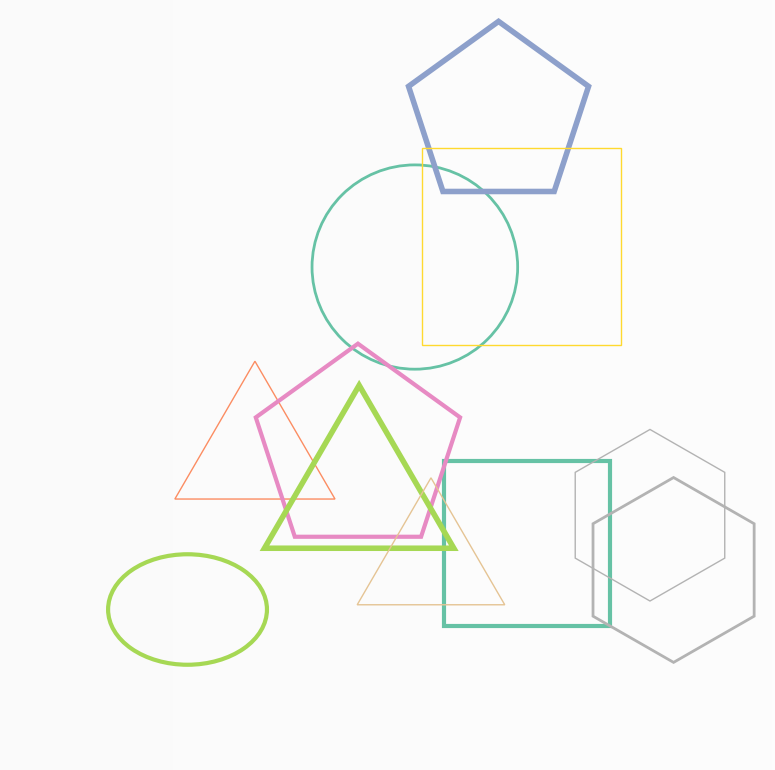[{"shape": "circle", "thickness": 1, "radius": 0.66, "center": [0.535, 0.653]}, {"shape": "square", "thickness": 1.5, "radius": 0.54, "center": [0.68, 0.294]}, {"shape": "triangle", "thickness": 0.5, "radius": 0.6, "center": [0.329, 0.412]}, {"shape": "pentagon", "thickness": 2, "radius": 0.61, "center": [0.643, 0.85]}, {"shape": "pentagon", "thickness": 1.5, "radius": 0.69, "center": [0.462, 0.415]}, {"shape": "triangle", "thickness": 2, "radius": 0.71, "center": [0.463, 0.359]}, {"shape": "oval", "thickness": 1.5, "radius": 0.51, "center": [0.242, 0.208]}, {"shape": "square", "thickness": 0.5, "radius": 0.64, "center": [0.673, 0.68]}, {"shape": "triangle", "thickness": 0.5, "radius": 0.55, "center": [0.556, 0.27]}, {"shape": "hexagon", "thickness": 1, "radius": 0.6, "center": [0.869, 0.26]}, {"shape": "hexagon", "thickness": 0.5, "radius": 0.56, "center": [0.839, 0.331]}]